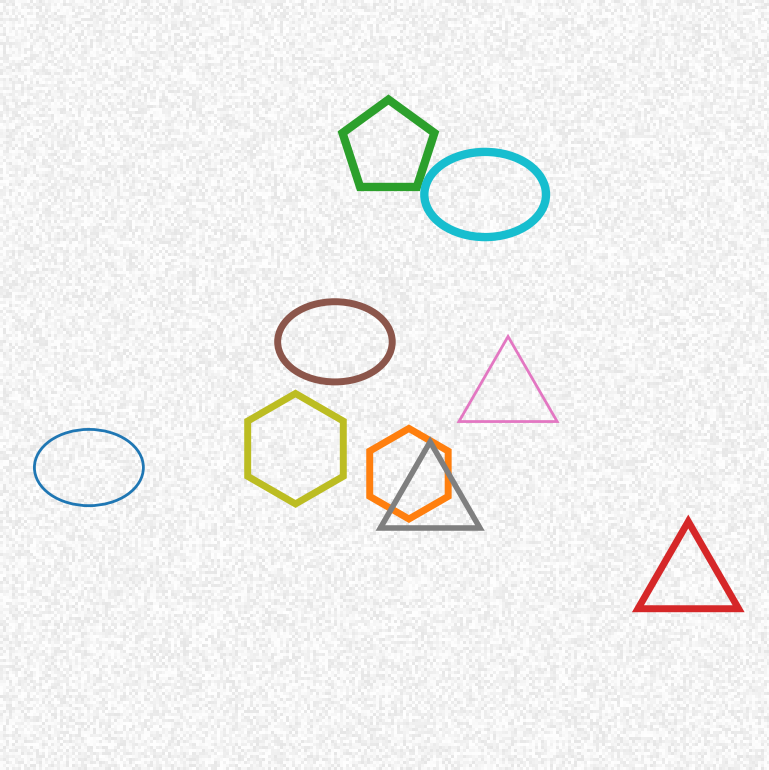[{"shape": "oval", "thickness": 1, "radius": 0.35, "center": [0.115, 0.393]}, {"shape": "hexagon", "thickness": 2.5, "radius": 0.29, "center": [0.531, 0.385]}, {"shape": "pentagon", "thickness": 3, "radius": 0.31, "center": [0.504, 0.808]}, {"shape": "triangle", "thickness": 2.5, "radius": 0.38, "center": [0.894, 0.247]}, {"shape": "oval", "thickness": 2.5, "radius": 0.37, "center": [0.435, 0.556]}, {"shape": "triangle", "thickness": 1, "radius": 0.37, "center": [0.66, 0.489]}, {"shape": "triangle", "thickness": 2, "radius": 0.37, "center": [0.559, 0.352]}, {"shape": "hexagon", "thickness": 2.5, "radius": 0.36, "center": [0.384, 0.417]}, {"shape": "oval", "thickness": 3, "radius": 0.4, "center": [0.63, 0.747]}]